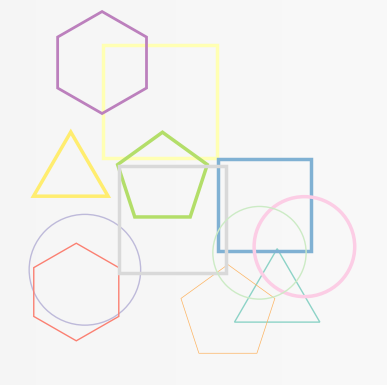[{"shape": "triangle", "thickness": 1, "radius": 0.64, "center": [0.715, 0.227]}, {"shape": "square", "thickness": 2.5, "radius": 0.74, "center": [0.414, 0.736]}, {"shape": "circle", "thickness": 1, "radius": 0.72, "center": [0.219, 0.299]}, {"shape": "hexagon", "thickness": 1, "radius": 0.63, "center": [0.197, 0.241]}, {"shape": "square", "thickness": 2.5, "radius": 0.6, "center": [0.683, 0.467]}, {"shape": "pentagon", "thickness": 0.5, "radius": 0.64, "center": [0.588, 0.185]}, {"shape": "pentagon", "thickness": 2.5, "radius": 0.61, "center": [0.419, 0.535]}, {"shape": "circle", "thickness": 2.5, "radius": 0.65, "center": [0.786, 0.359]}, {"shape": "square", "thickness": 2.5, "radius": 0.69, "center": [0.445, 0.431]}, {"shape": "hexagon", "thickness": 2, "radius": 0.66, "center": [0.263, 0.838]}, {"shape": "circle", "thickness": 1, "radius": 0.6, "center": [0.67, 0.343]}, {"shape": "triangle", "thickness": 2.5, "radius": 0.56, "center": [0.183, 0.546]}]